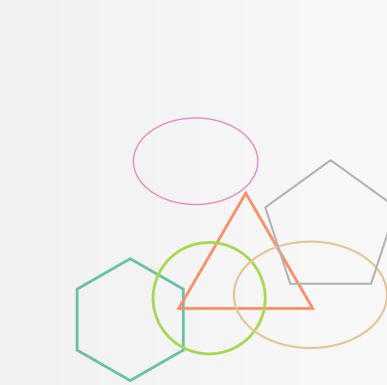[{"shape": "hexagon", "thickness": 2, "radius": 0.79, "center": [0.336, 0.17]}, {"shape": "triangle", "thickness": 2, "radius": 1.0, "center": [0.634, 0.299]}, {"shape": "oval", "thickness": 1, "radius": 0.8, "center": [0.505, 0.581]}, {"shape": "circle", "thickness": 2, "radius": 0.72, "center": [0.54, 0.226]}, {"shape": "oval", "thickness": 1.5, "radius": 0.99, "center": [0.801, 0.234]}, {"shape": "pentagon", "thickness": 1.5, "radius": 0.89, "center": [0.853, 0.407]}]